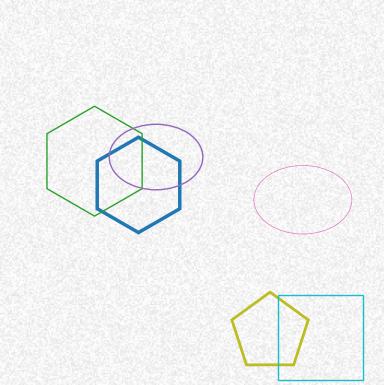[{"shape": "hexagon", "thickness": 2.5, "radius": 0.62, "center": [0.36, 0.52]}, {"shape": "hexagon", "thickness": 1, "radius": 0.71, "center": [0.246, 0.581]}, {"shape": "oval", "thickness": 1, "radius": 0.61, "center": [0.405, 0.592]}, {"shape": "oval", "thickness": 0.5, "radius": 0.64, "center": [0.787, 0.481]}, {"shape": "pentagon", "thickness": 2, "radius": 0.52, "center": [0.701, 0.137]}, {"shape": "square", "thickness": 1, "radius": 0.55, "center": [0.833, 0.123]}]